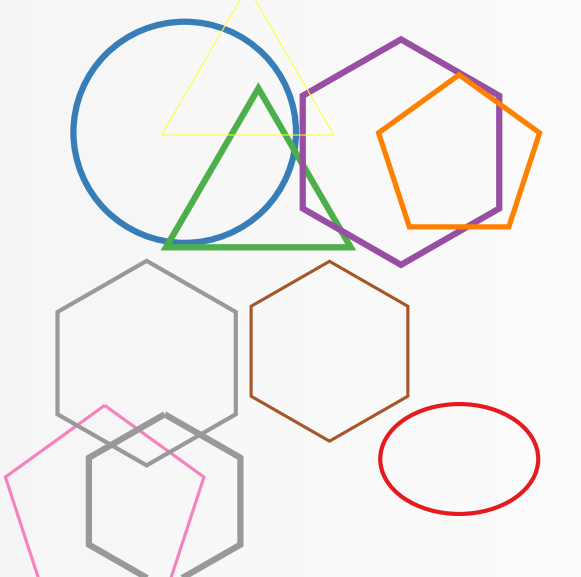[{"shape": "oval", "thickness": 2, "radius": 0.68, "center": [0.79, 0.204]}, {"shape": "circle", "thickness": 3, "radius": 0.96, "center": [0.318, 0.77]}, {"shape": "triangle", "thickness": 3, "radius": 0.92, "center": [0.445, 0.663]}, {"shape": "hexagon", "thickness": 3, "radius": 0.98, "center": [0.69, 0.736]}, {"shape": "pentagon", "thickness": 2.5, "radius": 0.73, "center": [0.79, 0.724]}, {"shape": "triangle", "thickness": 0.5, "radius": 0.85, "center": [0.426, 0.851]}, {"shape": "hexagon", "thickness": 1.5, "radius": 0.78, "center": [0.567, 0.391]}, {"shape": "pentagon", "thickness": 1.5, "radius": 0.9, "center": [0.18, 0.118]}, {"shape": "hexagon", "thickness": 3, "radius": 0.75, "center": [0.283, 0.131]}, {"shape": "hexagon", "thickness": 2, "radius": 0.89, "center": [0.252, 0.37]}]